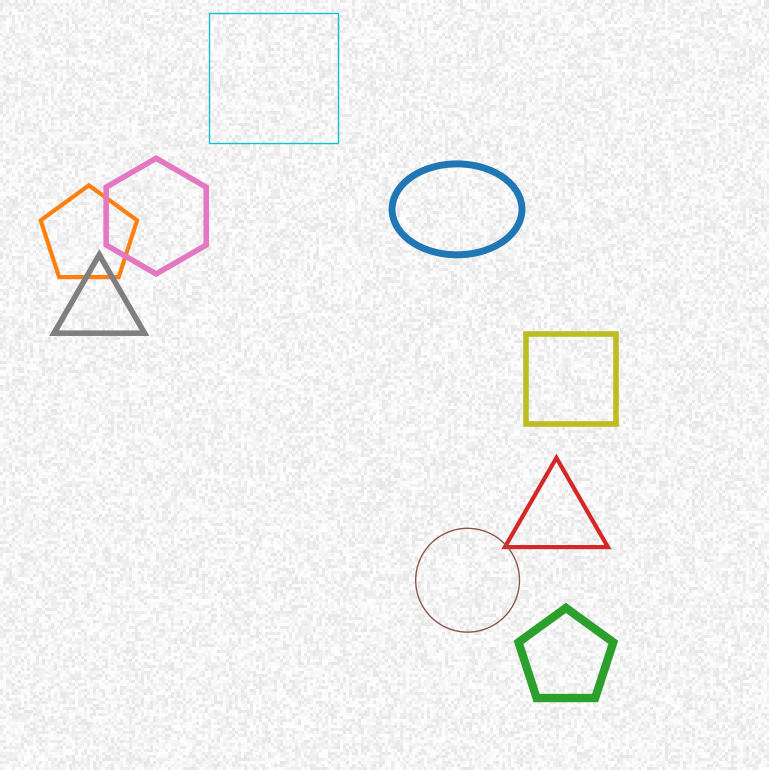[{"shape": "oval", "thickness": 2.5, "radius": 0.42, "center": [0.594, 0.728]}, {"shape": "pentagon", "thickness": 1.5, "radius": 0.33, "center": [0.115, 0.693]}, {"shape": "pentagon", "thickness": 3, "radius": 0.32, "center": [0.735, 0.146]}, {"shape": "triangle", "thickness": 1.5, "radius": 0.39, "center": [0.723, 0.328]}, {"shape": "circle", "thickness": 0.5, "radius": 0.34, "center": [0.607, 0.246]}, {"shape": "hexagon", "thickness": 2, "radius": 0.38, "center": [0.203, 0.719]}, {"shape": "triangle", "thickness": 2, "radius": 0.34, "center": [0.129, 0.601]}, {"shape": "square", "thickness": 2, "radius": 0.29, "center": [0.742, 0.508]}, {"shape": "square", "thickness": 0.5, "radius": 0.42, "center": [0.355, 0.899]}]